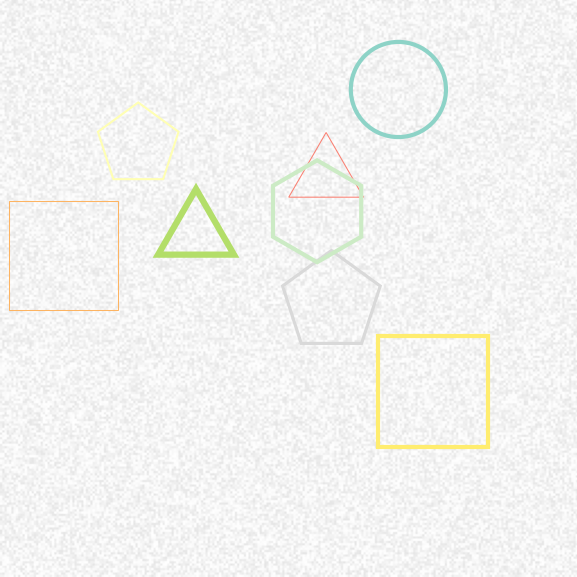[{"shape": "circle", "thickness": 2, "radius": 0.41, "center": [0.69, 0.844]}, {"shape": "pentagon", "thickness": 1, "radius": 0.37, "center": [0.239, 0.748]}, {"shape": "triangle", "thickness": 0.5, "radius": 0.37, "center": [0.565, 0.695]}, {"shape": "square", "thickness": 0.5, "radius": 0.47, "center": [0.11, 0.556]}, {"shape": "triangle", "thickness": 3, "radius": 0.38, "center": [0.339, 0.596]}, {"shape": "pentagon", "thickness": 1.5, "radius": 0.44, "center": [0.574, 0.476]}, {"shape": "hexagon", "thickness": 2, "radius": 0.44, "center": [0.549, 0.633]}, {"shape": "square", "thickness": 2, "radius": 0.48, "center": [0.75, 0.322]}]